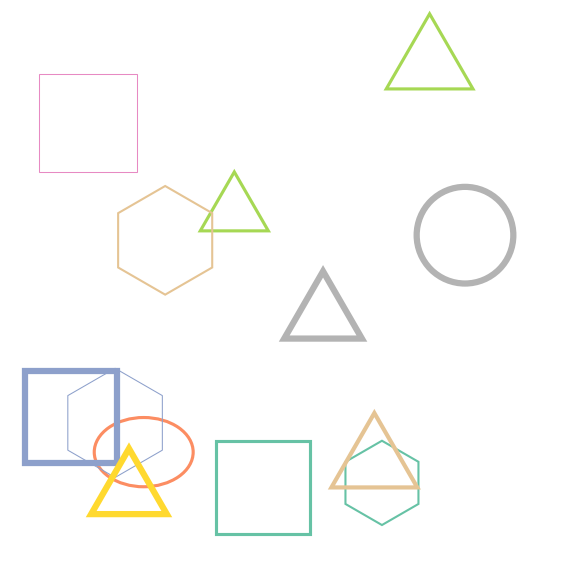[{"shape": "square", "thickness": 1.5, "radius": 0.41, "center": [0.456, 0.155]}, {"shape": "hexagon", "thickness": 1, "radius": 0.36, "center": [0.661, 0.163]}, {"shape": "oval", "thickness": 1.5, "radius": 0.43, "center": [0.249, 0.216]}, {"shape": "square", "thickness": 3, "radius": 0.4, "center": [0.123, 0.276]}, {"shape": "hexagon", "thickness": 0.5, "radius": 0.47, "center": [0.199, 0.267]}, {"shape": "square", "thickness": 0.5, "radius": 0.42, "center": [0.152, 0.786]}, {"shape": "triangle", "thickness": 1.5, "radius": 0.43, "center": [0.744, 0.888]}, {"shape": "triangle", "thickness": 1.5, "radius": 0.34, "center": [0.406, 0.633]}, {"shape": "triangle", "thickness": 3, "radius": 0.38, "center": [0.223, 0.147]}, {"shape": "triangle", "thickness": 2, "radius": 0.43, "center": [0.648, 0.198]}, {"shape": "hexagon", "thickness": 1, "radius": 0.47, "center": [0.286, 0.583]}, {"shape": "triangle", "thickness": 3, "radius": 0.39, "center": [0.559, 0.452]}, {"shape": "circle", "thickness": 3, "radius": 0.42, "center": [0.805, 0.592]}]